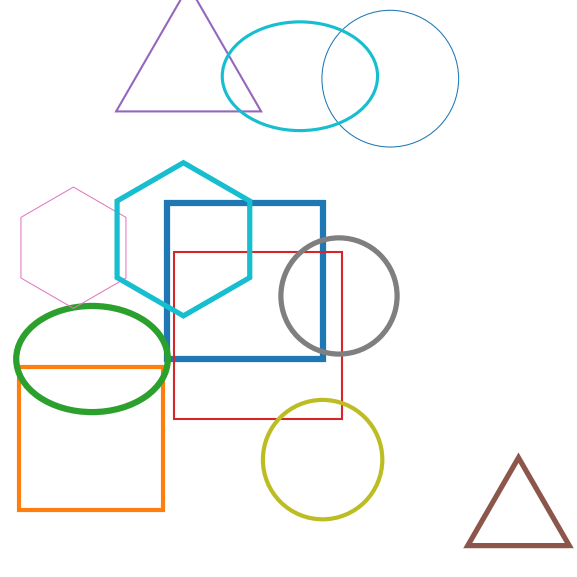[{"shape": "square", "thickness": 3, "radius": 0.68, "center": [0.425, 0.512]}, {"shape": "circle", "thickness": 0.5, "radius": 0.59, "center": [0.676, 0.863]}, {"shape": "square", "thickness": 2, "radius": 0.62, "center": [0.157, 0.24]}, {"shape": "oval", "thickness": 3, "radius": 0.66, "center": [0.159, 0.377]}, {"shape": "square", "thickness": 1, "radius": 0.72, "center": [0.447, 0.418]}, {"shape": "triangle", "thickness": 1, "radius": 0.72, "center": [0.327, 0.879]}, {"shape": "triangle", "thickness": 2.5, "radius": 0.51, "center": [0.898, 0.105]}, {"shape": "hexagon", "thickness": 0.5, "radius": 0.52, "center": [0.127, 0.57]}, {"shape": "circle", "thickness": 2.5, "radius": 0.5, "center": [0.587, 0.487]}, {"shape": "circle", "thickness": 2, "radius": 0.52, "center": [0.559, 0.203]}, {"shape": "oval", "thickness": 1.5, "radius": 0.67, "center": [0.519, 0.867]}, {"shape": "hexagon", "thickness": 2.5, "radius": 0.66, "center": [0.318, 0.585]}]